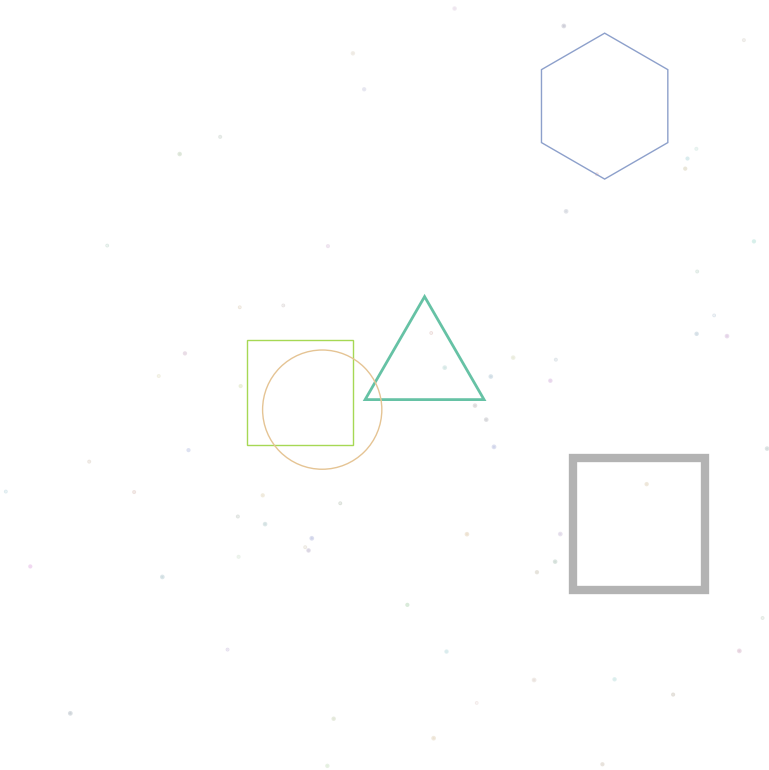[{"shape": "triangle", "thickness": 1, "radius": 0.45, "center": [0.551, 0.526]}, {"shape": "hexagon", "thickness": 0.5, "radius": 0.47, "center": [0.785, 0.862]}, {"shape": "square", "thickness": 0.5, "radius": 0.34, "center": [0.39, 0.491]}, {"shape": "circle", "thickness": 0.5, "radius": 0.39, "center": [0.418, 0.468]}, {"shape": "square", "thickness": 3, "radius": 0.43, "center": [0.83, 0.319]}]